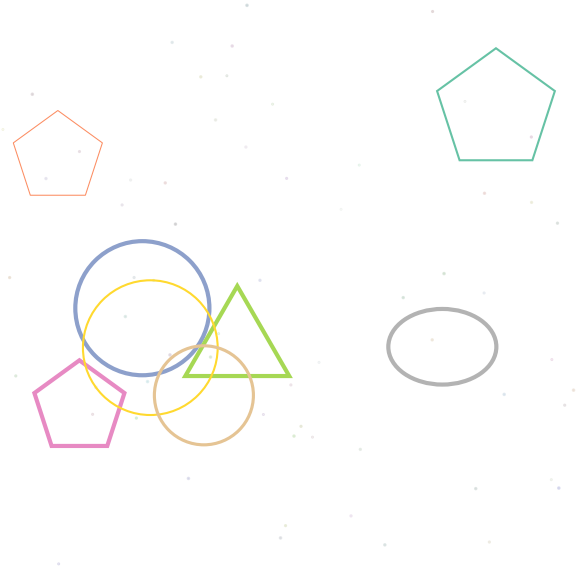[{"shape": "pentagon", "thickness": 1, "radius": 0.54, "center": [0.859, 0.808]}, {"shape": "pentagon", "thickness": 0.5, "radius": 0.41, "center": [0.1, 0.727]}, {"shape": "circle", "thickness": 2, "radius": 0.58, "center": [0.247, 0.465]}, {"shape": "pentagon", "thickness": 2, "radius": 0.41, "center": [0.138, 0.293]}, {"shape": "triangle", "thickness": 2, "radius": 0.52, "center": [0.411, 0.4]}, {"shape": "circle", "thickness": 1, "radius": 0.58, "center": [0.26, 0.397]}, {"shape": "circle", "thickness": 1.5, "radius": 0.43, "center": [0.353, 0.315]}, {"shape": "oval", "thickness": 2, "radius": 0.47, "center": [0.766, 0.399]}]